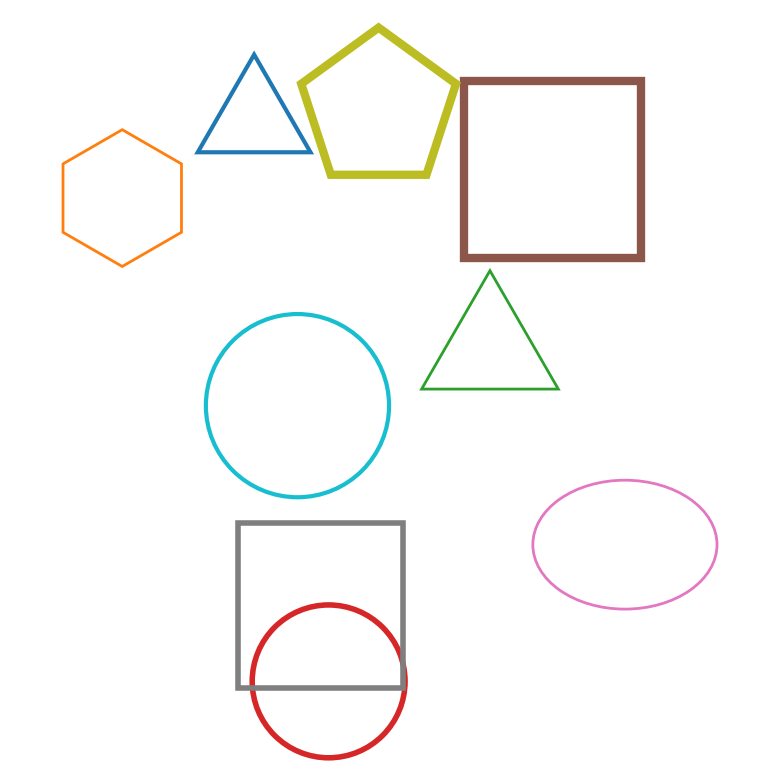[{"shape": "triangle", "thickness": 1.5, "radius": 0.42, "center": [0.33, 0.845]}, {"shape": "hexagon", "thickness": 1, "radius": 0.44, "center": [0.159, 0.743]}, {"shape": "triangle", "thickness": 1, "radius": 0.51, "center": [0.636, 0.546]}, {"shape": "circle", "thickness": 2, "radius": 0.5, "center": [0.427, 0.115]}, {"shape": "square", "thickness": 3, "radius": 0.57, "center": [0.718, 0.78]}, {"shape": "oval", "thickness": 1, "radius": 0.6, "center": [0.812, 0.293]}, {"shape": "square", "thickness": 2, "radius": 0.54, "center": [0.416, 0.213]}, {"shape": "pentagon", "thickness": 3, "radius": 0.53, "center": [0.492, 0.858]}, {"shape": "circle", "thickness": 1.5, "radius": 0.59, "center": [0.386, 0.473]}]